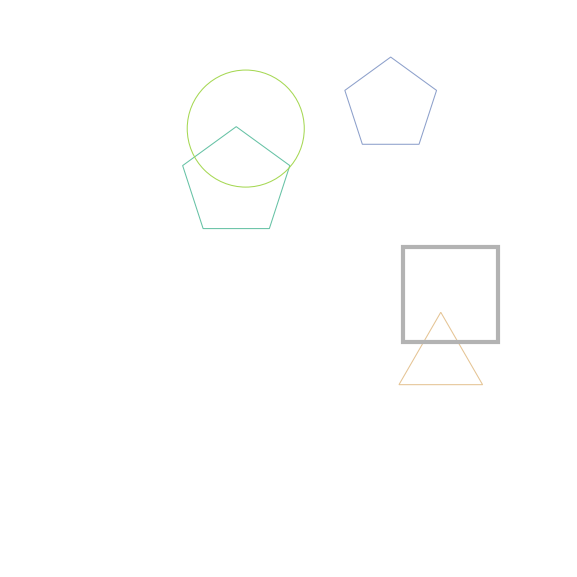[{"shape": "pentagon", "thickness": 0.5, "radius": 0.49, "center": [0.409, 0.682]}, {"shape": "pentagon", "thickness": 0.5, "radius": 0.42, "center": [0.677, 0.817]}, {"shape": "circle", "thickness": 0.5, "radius": 0.51, "center": [0.426, 0.776]}, {"shape": "triangle", "thickness": 0.5, "radius": 0.42, "center": [0.763, 0.375]}, {"shape": "square", "thickness": 2, "radius": 0.41, "center": [0.78, 0.49]}]